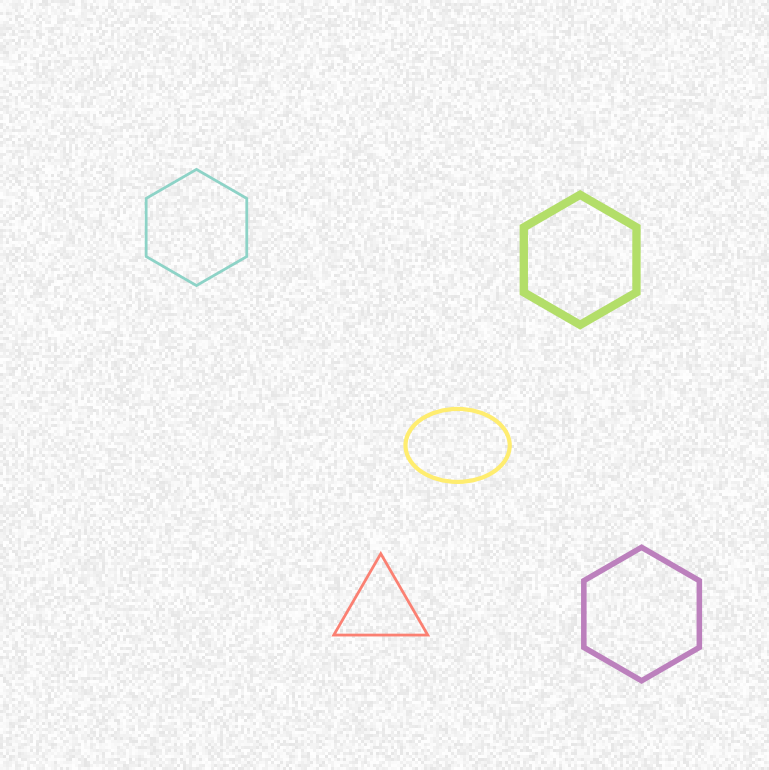[{"shape": "hexagon", "thickness": 1, "radius": 0.38, "center": [0.255, 0.705]}, {"shape": "triangle", "thickness": 1, "radius": 0.35, "center": [0.495, 0.21]}, {"shape": "hexagon", "thickness": 3, "radius": 0.42, "center": [0.753, 0.663]}, {"shape": "hexagon", "thickness": 2, "radius": 0.43, "center": [0.833, 0.203]}, {"shape": "oval", "thickness": 1.5, "radius": 0.34, "center": [0.594, 0.422]}]